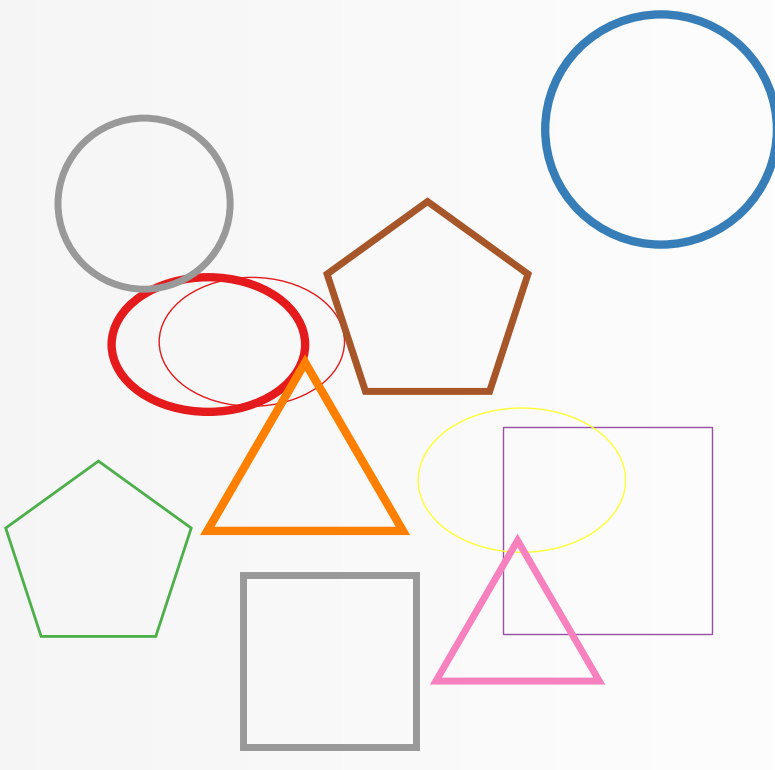[{"shape": "oval", "thickness": 3, "radius": 0.62, "center": [0.269, 0.553]}, {"shape": "oval", "thickness": 0.5, "radius": 0.6, "center": [0.325, 0.556]}, {"shape": "circle", "thickness": 3, "radius": 0.75, "center": [0.853, 0.832]}, {"shape": "pentagon", "thickness": 1, "radius": 0.63, "center": [0.127, 0.275]}, {"shape": "square", "thickness": 0.5, "radius": 0.67, "center": [0.783, 0.311]}, {"shape": "triangle", "thickness": 3, "radius": 0.73, "center": [0.394, 0.383]}, {"shape": "oval", "thickness": 0.5, "radius": 0.67, "center": [0.673, 0.376]}, {"shape": "pentagon", "thickness": 2.5, "radius": 0.68, "center": [0.552, 0.602]}, {"shape": "triangle", "thickness": 2.5, "radius": 0.61, "center": [0.668, 0.176]}, {"shape": "circle", "thickness": 2.5, "radius": 0.56, "center": [0.186, 0.736]}, {"shape": "square", "thickness": 2.5, "radius": 0.56, "center": [0.425, 0.142]}]